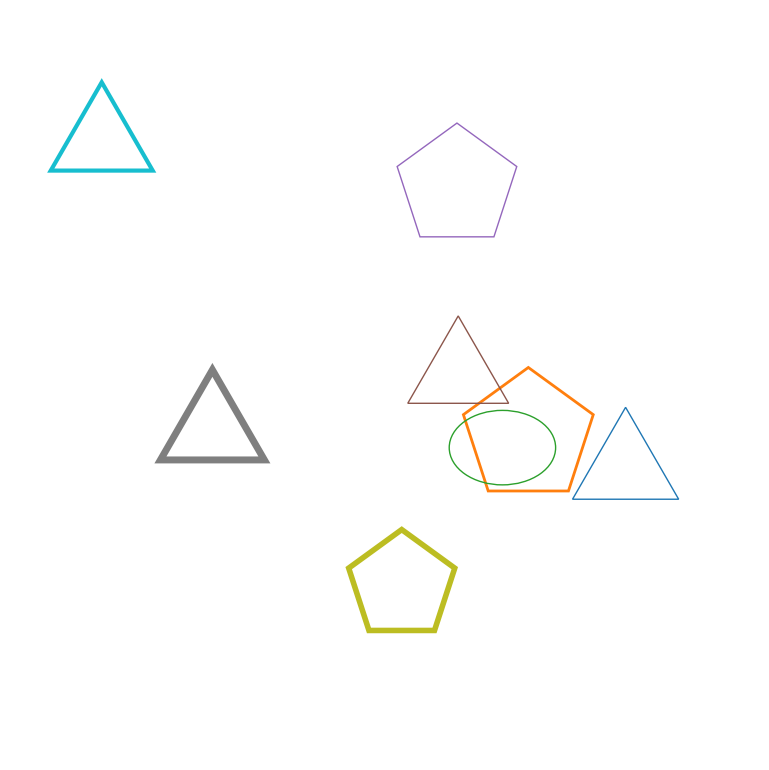[{"shape": "triangle", "thickness": 0.5, "radius": 0.4, "center": [0.812, 0.391]}, {"shape": "pentagon", "thickness": 1, "radius": 0.44, "center": [0.686, 0.434]}, {"shape": "oval", "thickness": 0.5, "radius": 0.35, "center": [0.652, 0.419]}, {"shape": "pentagon", "thickness": 0.5, "radius": 0.41, "center": [0.593, 0.758]}, {"shape": "triangle", "thickness": 0.5, "radius": 0.38, "center": [0.595, 0.514]}, {"shape": "triangle", "thickness": 2.5, "radius": 0.39, "center": [0.276, 0.442]}, {"shape": "pentagon", "thickness": 2, "radius": 0.36, "center": [0.522, 0.24]}, {"shape": "triangle", "thickness": 1.5, "radius": 0.38, "center": [0.132, 0.817]}]